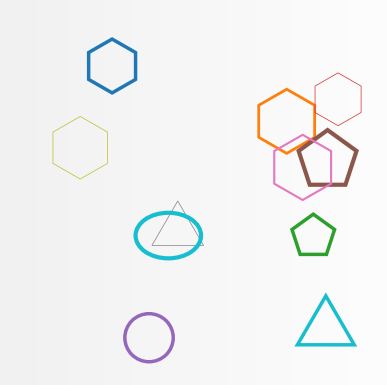[{"shape": "hexagon", "thickness": 2.5, "radius": 0.35, "center": [0.289, 0.829]}, {"shape": "hexagon", "thickness": 2, "radius": 0.42, "center": [0.74, 0.685]}, {"shape": "pentagon", "thickness": 2.5, "radius": 0.29, "center": [0.808, 0.386]}, {"shape": "hexagon", "thickness": 0.5, "radius": 0.34, "center": [0.872, 0.742]}, {"shape": "circle", "thickness": 2.5, "radius": 0.31, "center": [0.385, 0.123]}, {"shape": "pentagon", "thickness": 3, "radius": 0.39, "center": [0.845, 0.584]}, {"shape": "hexagon", "thickness": 1.5, "radius": 0.42, "center": [0.781, 0.565]}, {"shape": "triangle", "thickness": 0.5, "radius": 0.38, "center": [0.459, 0.401]}, {"shape": "hexagon", "thickness": 0.5, "radius": 0.41, "center": [0.207, 0.616]}, {"shape": "oval", "thickness": 3, "radius": 0.42, "center": [0.434, 0.388]}, {"shape": "triangle", "thickness": 2.5, "radius": 0.42, "center": [0.841, 0.147]}]